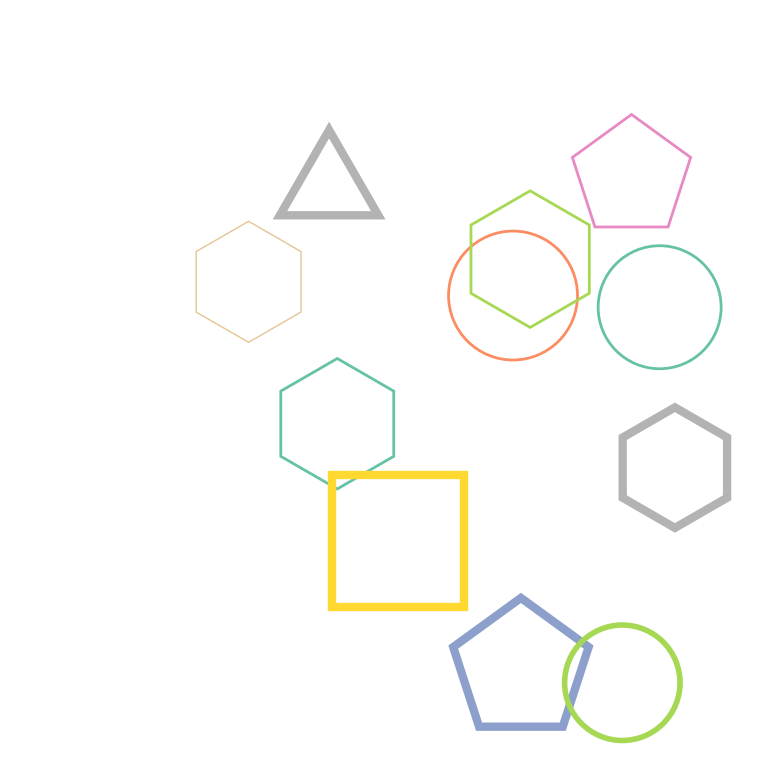[{"shape": "hexagon", "thickness": 1, "radius": 0.42, "center": [0.438, 0.45]}, {"shape": "circle", "thickness": 1, "radius": 0.4, "center": [0.857, 0.601]}, {"shape": "circle", "thickness": 1, "radius": 0.42, "center": [0.666, 0.616]}, {"shape": "pentagon", "thickness": 3, "radius": 0.46, "center": [0.677, 0.131]}, {"shape": "pentagon", "thickness": 1, "radius": 0.4, "center": [0.82, 0.771]}, {"shape": "hexagon", "thickness": 1, "radius": 0.44, "center": [0.689, 0.663]}, {"shape": "circle", "thickness": 2, "radius": 0.37, "center": [0.808, 0.113]}, {"shape": "square", "thickness": 3, "radius": 0.43, "center": [0.517, 0.298]}, {"shape": "hexagon", "thickness": 0.5, "radius": 0.39, "center": [0.323, 0.634]}, {"shape": "triangle", "thickness": 3, "radius": 0.37, "center": [0.427, 0.757]}, {"shape": "hexagon", "thickness": 3, "radius": 0.39, "center": [0.876, 0.393]}]